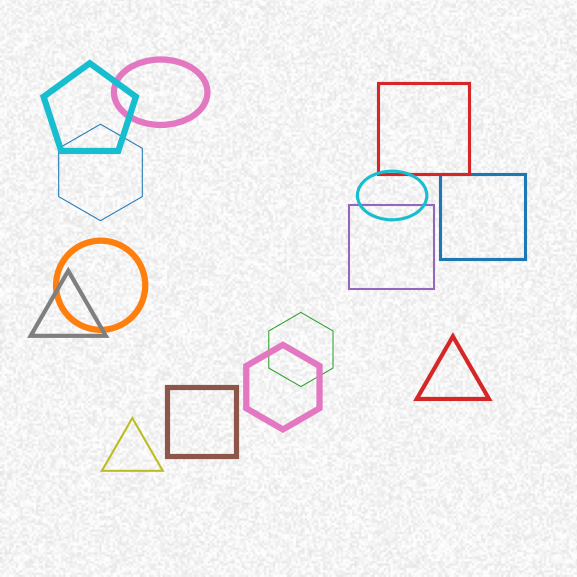[{"shape": "hexagon", "thickness": 0.5, "radius": 0.42, "center": [0.174, 0.701]}, {"shape": "square", "thickness": 1.5, "radius": 0.37, "center": [0.835, 0.624]}, {"shape": "circle", "thickness": 3, "radius": 0.39, "center": [0.174, 0.505]}, {"shape": "hexagon", "thickness": 0.5, "radius": 0.32, "center": [0.521, 0.394]}, {"shape": "square", "thickness": 1.5, "radius": 0.39, "center": [0.733, 0.777]}, {"shape": "triangle", "thickness": 2, "radius": 0.36, "center": [0.784, 0.344]}, {"shape": "square", "thickness": 1, "radius": 0.36, "center": [0.678, 0.572]}, {"shape": "square", "thickness": 2.5, "radius": 0.3, "center": [0.349, 0.269]}, {"shape": "oval", "thickness": 3, "radius": 0.4, "center": [0.278, 0.839]}, {"shape": "hexagon", "thickness": 3, "radius": 0.37, "center": [0.49, 0.329]}, {"shape": "triangle", "thickness": 2, "radius": 0.38, "center": [0.118, 0.455]}, {"shape": "triangle", "thickness": 1, "radius": 0.3, "center": [0.229, 0.214]}, {"shape": "oval", "thickness": 1.5, "radius": 0.3, "center": [0.679, 0.661]}, {"shape": "pentagon", "thickness": 3, "radius": 0.42, "center": [0.155, 0.806]}]